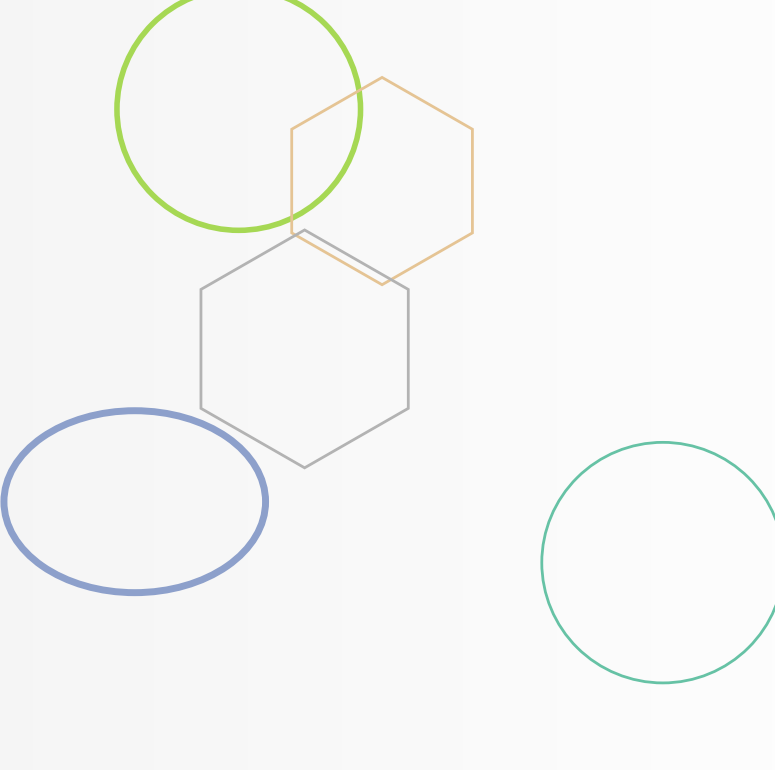[{"shape": "circle", "thickness": 1, "radius": 0.78, "center": [0.855, 0.269]}, {"shape": "oval", "thickness": 2.5, "radius": 0.84, "center": [0.174, 0.348]}, {"shape": "circle", "thickness": 2, "radius": 0.79, "center": [0.308, 0.858]}, {"shape": "hexagon", "thickness": 1, "radius": 0.67, "center": [0.493, 0.765]}, {"shape": "hexagon", "thickness": 1, "radius": 0.77, "center": [0.393, 0.547]}]